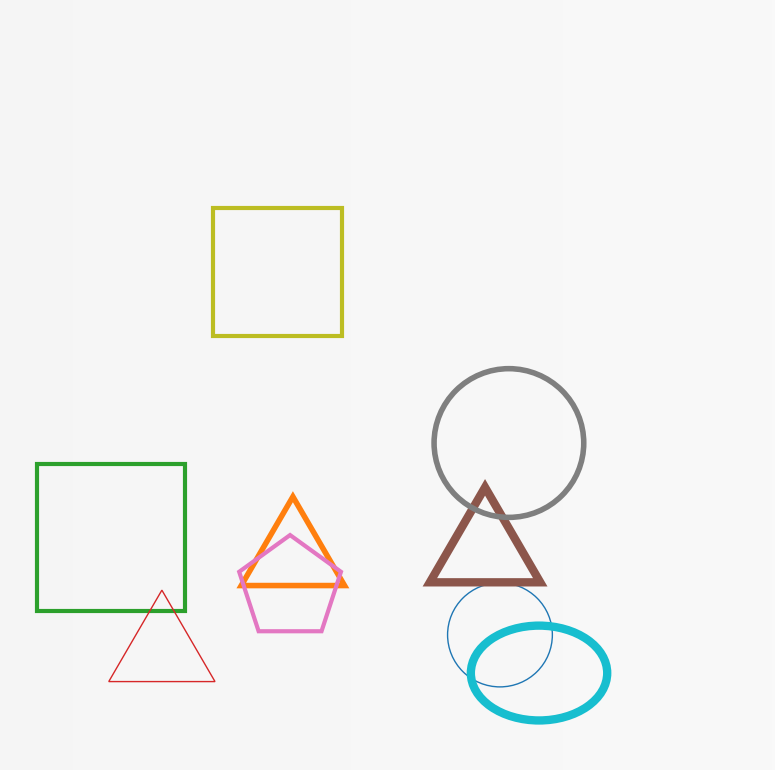[{"shape": "circle", "thickness": 0.5, "radius": 0.34, "center": [0.645, 0.176]}, {"shape": "triangle", "thickness": 2, "radius": 0.38, "center": [0.378, 0.278]}, {"shape": "square", "thickness": 1.5, "radius": 0.48, "center": [0.143, 0.302]}, {"shape": "triangle", "thickness": 0.5, "radius": 0.4, "center": [0.209, 0.154]}, {"shape": "triangle", "thickness": 3, "radius": 0.41, "center": [0.626, 0.285]}, {"shape": "pentagon", "thickness": 1.5, "radius": 0.35, "center": [0.374, 0.236]}, {"shape": "circle", "thickness": 2, "radius": 0.48, "center": [0.657, 0.425]}, {"shape": "square", "thickness": 1.5, "radius": 0.42, "center": [0.358, 0.647]}, {"shape": "oval", "thickness": 3, "radius": 0.44, "center": [0.696, 0.126]}]